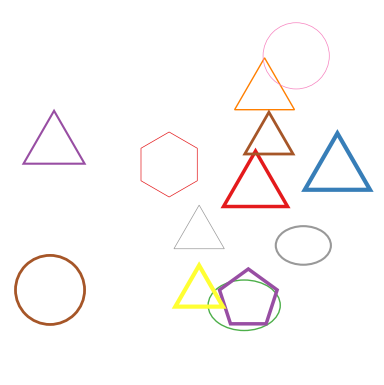[{"shape": "triangle", "thickness": 2.5, "radius": 0.48, "center": [0.664, 0.512]}, {"shape": "hexagon", "thickness": 0.5, "radius": 0.42, "center": [0.439, 0.573]}, {"shape": "triangle", "thickness": 3, "radius": 0.49, "center": [0.876, 0.556]}, {"shape": "oval", "thickness": 1, "radius": 0.47, "center": [0.634, 0.207]}, {"shape": "triangle", "thickness": 1.5, "radius": 0.46, "center": [0.14, 0.621]}, {"shape": "pentagon", "thickness": 2.5, "radius": 0.39, "center": [0.645, 0.223]}, {"shape": "triangle", "thickness": 1, "radius": 0.45, "center": [0.687, 0.76]}, {"shape": "triangle", "thickness": 3, "radius": 0.36, "center": [0.517, 0.239]}, {"shape": "circle", "thickness": 2, "radius": 0.45, "center": [0.13, 0.247]}, {"shape": "triangle", "thickness": 2, "radius": 0.36, "center": [0.698, 0.636]}, {"shape": "circle", "thickness": 0.5, "radius": 0.43, "center": [0.769, 0.855]}, {"shape": "oval", "thickness": 1.5, "radius": 0.36, "center": [0.788, 0.362]}, {"shape": "triangle", "thickness": 0.5, "radius": 0.38, "center": [0.517, 0.392]}]